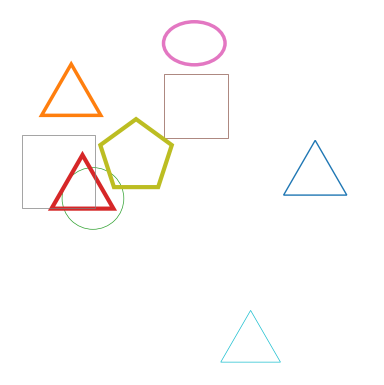[{"shape": "triangle", "thickness": 1, "radius": 0.47, "center": [0.819, 0.541]}, {"shape": "triangle", "thickness": 2.5, "radius": 0.44, "center": [0.185, 0.745]}, {"shape": "circle", "thickness": 0.5, "radius": 0.4, "center": [0.241, 0.485]}, {"shape": "triangle", "thickness": 3, "radius": 0.46, "center": [0.214, 0.505]}, {"shape": "square", "thickness": 0.5, "radius": 0.41, "center": [0.508, 0.725]}, {"shape": "oval", "thickness": 2.5, "radius": 0.4, "center": [0.505, 0.888]}, {"shape": "square", "thickness": 0.5, "radius": 0.47, "center": [0.153, 0.554]}, {"shape": "pentagon", "thickness": 3, "radius": 0.49, "center": [0.353, 0.593]}, {"shape": "triangle", "thickness": 0.5, "radius": 0.45, "center": [0.651, 0.104]}]